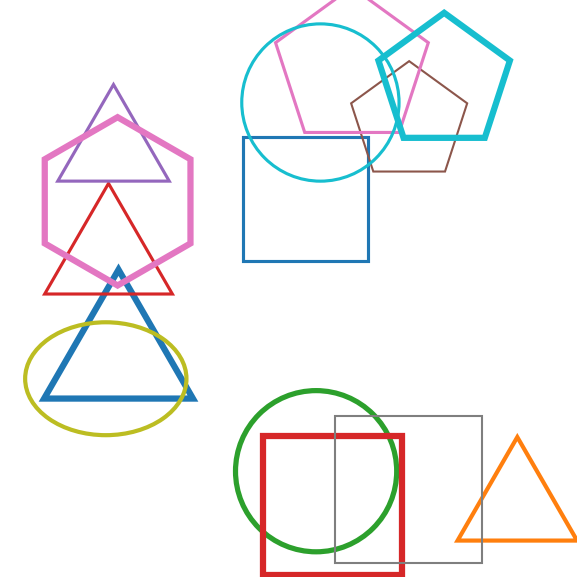[{"shape": "square", "thickness": 1.5, "radius": 0.54, "center": [0.53, 0.654]}, {"shape": "triangle", "thickness": 3, "radius": 0.74, "center": [0.205, 0.383]}, {"shape": "triangle", "thickness": 2, "radius": 0.6, "center": [0.896, 0.123]}, {"shape": "circle", "thickness": 2.5, "radius": 0.7, "center": [0.547, 0.183]}, {"shape": "square", "thickness": 3, "radius": 0.6, "center": [0.575, 0.124]}, {"shape": "triangle", "thickness": 1.5, "radius": 0.64, "center": [0.188, 0.554]}, {"shape": "triangle", "thickness": 1.5, "radius": 0.56, "center": [0.197, 0.741]}, {"shape": "pentagon", "thickness": 1, "radius": 0.53, "center": [0.708, 0.788]}, {"shape": "pentagon", "thickness": 1.5, "radius": 0.7, "center": [0.609, 0.882]}, {"shape": "hexagon", "thickness": 3, "radius": 0.73, "center": [0.204, 0.65]}, {"shape": "square", "thickness": 1, "radius": 0.64, "center": [0.707, 0.152]}, {"shape": "oval", "thickness": 2, "radius": 0.7, "center": [0.183, 0.343]}, {"shape": "circle", "thickness": 1.5, "radius": 0.68, "center": [0.555, 0.822]}, {"shape": "pentagon", "thickness": 3, "radius": 0.6, "center": [0.769, 0.857]}]